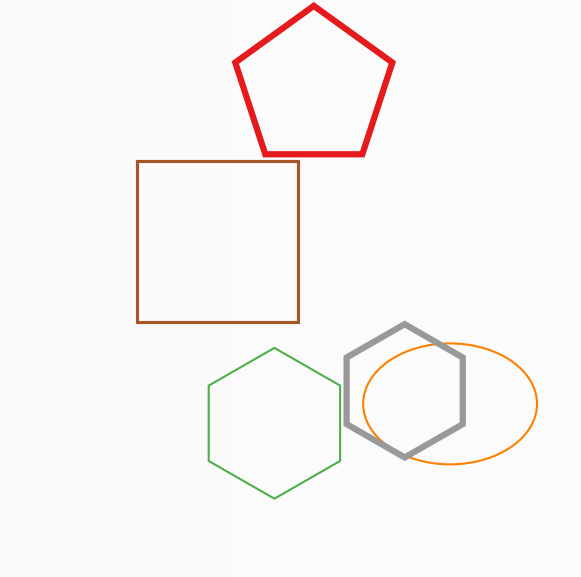[{"shape": "pentagon", "thickness": 3, "radius": 0.71, "center": [0.54, 0.847]}, {"shape": "hexagon", "thickness": 1, "radius": 0.65, "center": [0.472, 0.266]}, {"shape": "oval", "thickness": 1, "radius": 0.75, "center": [0.774, 0.3]}, {"shape": "square", "thickness": 1.5, "radius": 0.69, "center": [0.374, 0.581]}, {"shape": "hexagon", "thickness": 3, "radius": 0.58, "center": [0.696, 0.322]}]